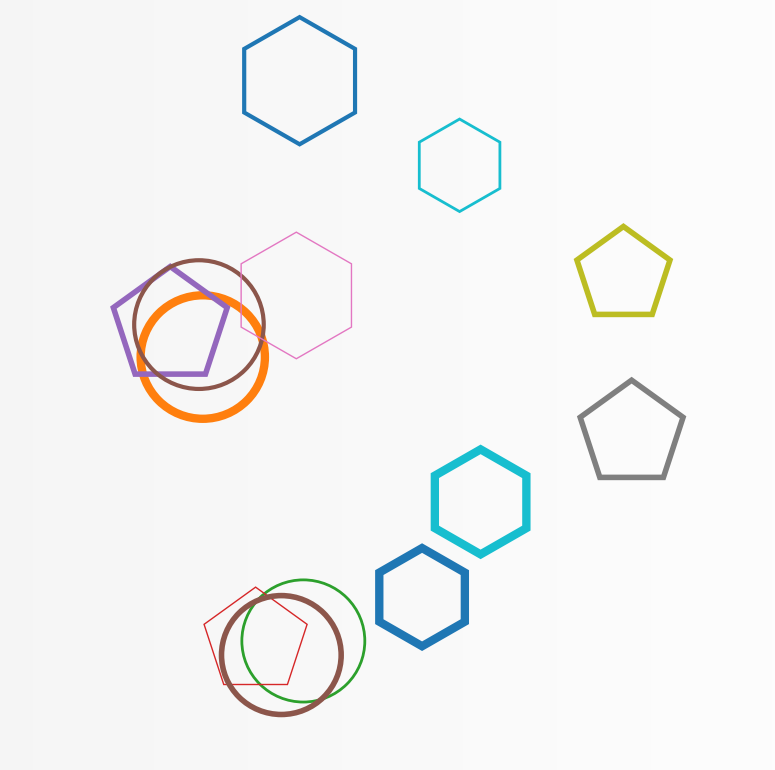[{"shape": "hexagon", "thickness": 3, "radius": 0.32, "center": [0.545, 0.224]}, {"shape": "hexagon", "thickness": 1.5, "radius": 0.41, "center": [0.387, 0.895]}, {"shape": "circle", "thickness": 3, "radius": 0.4, "center": [0.262, 0.536]}, {"shape": "circle", "thickness": 1, "radius": 0.4, "center": [0.391, 0.168]}, {"shape": "pentagon", "thickness": 0.5, "radius": 0.35, "center": [0.33, 0.168]}, {"shape": "pentagon", "thickness": 2, "radius": 0.39, "center": [0.22, 0.577]}, {"shape": "circle", "thickness": 2, "radius": 0.39, "center": [0.363, 0.149]}, {"shape": "circle", "thickness": 1.5, "radius": 0.42, "center": [0.257, 0.578]}, {"shape": "hexagon", "thickness": 0.5, "radius": 0.41, "center": [0.382, 0.616]}, {"shape": "pentagon", "thickness": 2, "radius": 0.35, "center": [0.815, 0.436]}, {"shape": "pentagon", "thickness": 2, "radius": 0.32, "center": [0.804, 0.643]}, {"shape": "hexagon", "thickness": 1, "radius": 0.3, "center": [0.593, 0.785]}, {"shape": "hexagon", "thickness": 3, "radius": 0.34, "center": [0.62, 0.348]}]